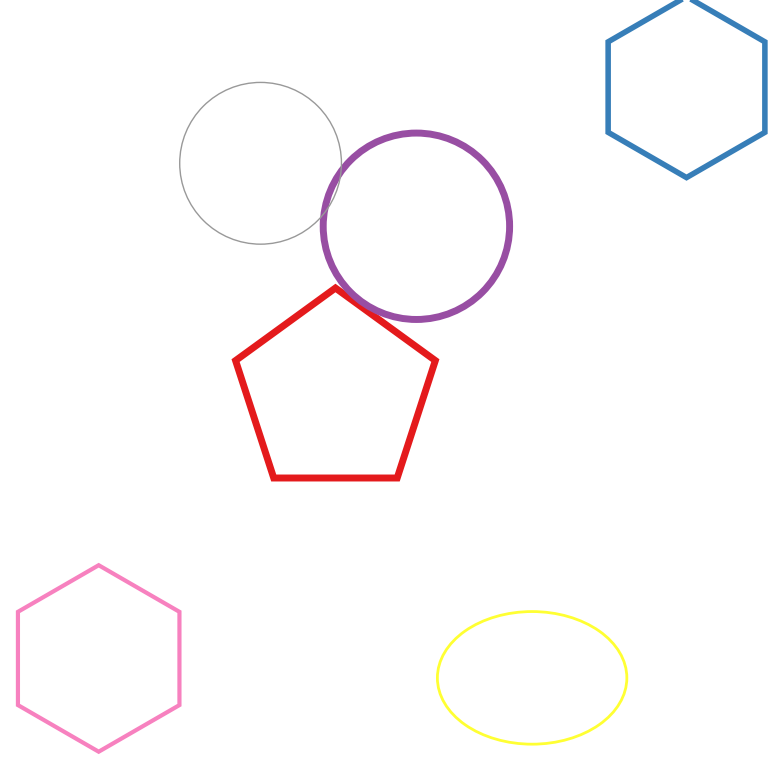[{"shape": "pentagon", "thickness": 2.5, "radius": 0.68, "center": [0.436, 0.49]}, {"shape": "hexagon", "thickness": 2, "radius": 0.59, "center": [0.892, 0.887]}, {"shape": "circle", "thickness": 2.5, "radius": 0.61, "center": [0.541, 0.706]}, {"shape": "oval", "thickness": 1, "radius": 0.62, "center": [0.691, 0.12]}, {"shape": "hexagon", "thickness": 1.5, "radius": 0.61, "center": [0.128, 0.145]}, {"shape": "circle", "thickness": 0.5, "radius": 0.53, "center": [0.338, 0.788]}]